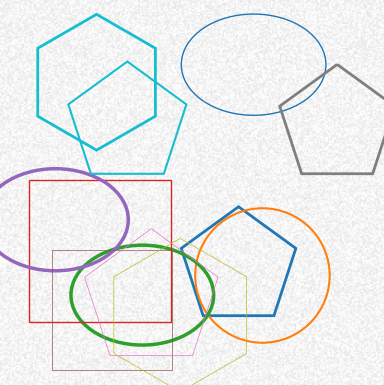[{"shape": "oval", "thickness": 1, "radius": 0.94, "center": [0.659, 0.832]}, {"shape": "pentagon", "thickness": 2, "radius": 0.78, "center": [0.62, 0.307]}, {"shape": "circle", "thickness": 1.5, "radius": 0.87, "center": [0.682, 0.284]}, {"shape": "oval", "thickness": 2.5, "radius": 0.93, "center": [0.37, 0.233]}, {"shape": "square", "thickness": 1, "radius": 0.92, "center": [0.26, 0.347]}, {"shape": "oval", "thickness": 2.5, "radius": 0.95, "center": [0.144, 0.429]}, {"shape": "square", "thickness": 0.5, "radius": 0.78, "center": [0.291, 0.195]}, {"shape": "pentagon", "thickness": 0.5, "radius": 0.91, "center": [0.393, 0.224]}, {"shape": "pentagon", "thickness": 2, "radius": 0.78, "center": [0.876, 0.676]}, {"shape": "hexagon", "thickness": 0.5, "radius": 1.0, "center": [0.468, 0.182]}, {"shape": "pentagon", "thickness": 1.5, "radius": 0.81, "center": [0.331, 0.679]}, {"shape": "hexagon", "thickness": 2, "radius": 0.88, "center": [0.251, 0.786]}]